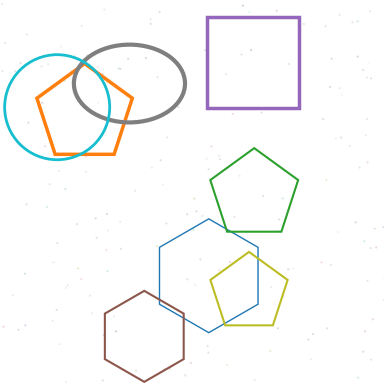[{"shape": "hexagon", "thickness": 1, "radius": 0.74, "center": [0.542, 0.284]}, {"shape": "pentagon", "thickness": 2.5, "radius": 0.65, "center": [0.22, 0.705]}, {"shape": "pentagon", "thickness": 1.5, "radius": 0.6, "center": [0.66, 0.495]}, {"shape": "square", "thickness": 2.5, "radius": 0.59, "center": [0.657, 0.838]}, {"shape": "hexagon", "thickness": 1.5, "radius": 0.59, "center": [0.375, 0.126]}, {"shape": "oval", "thickness": 3, "radius": 0.72, "center": [0.336, 0.783]}, {"shape": "pentagon", "thickness": 1.5, "radius": 0.53, "center": [0.647, 0.24]}, {"shape": "circle", "thickness": 2, "radius": 0.68, "center": [0.148, 0.722]}]